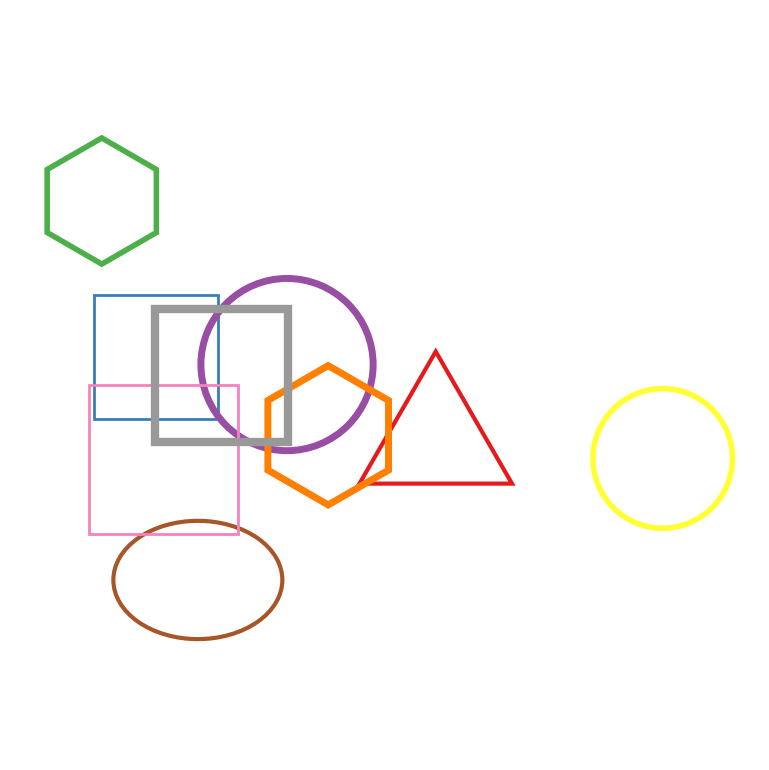[{"shape": "triangle", "thickness": 1.5, "radius": 0.57, "center": [0.566, 0.429]}, {"shape": "square", "thickness": 1, "radius": 0.4, "center": [0.203, 0.537]}, {"shape": "hexagon", "thickness": 2, "radius": 0.41, "center": [0.132, 0.739]}, {"shape": "circle", "thickness": 2.5, "radius": 0.56, "center": [0.373, 0.527]}, {"shape": "hexagon", "thickness": 2.5, "radius": 0.45, "center": [0.426, 0.435]}, {"shape": "circle", "thickness": 2, "radius": 0.45, "center": [0.861, 0.405]}, {"shape": "oval", "thickness": 1.5, "radius": 0.55, "center": [0.257, 0.247]}, {"shape": "square", "thickness": 1, "radius": 0.48, "center": [0.213, 0.404]}, {"shape": "square", "thickness": 3, "radius": 0.43, "center": [0.288, 0.512]}]